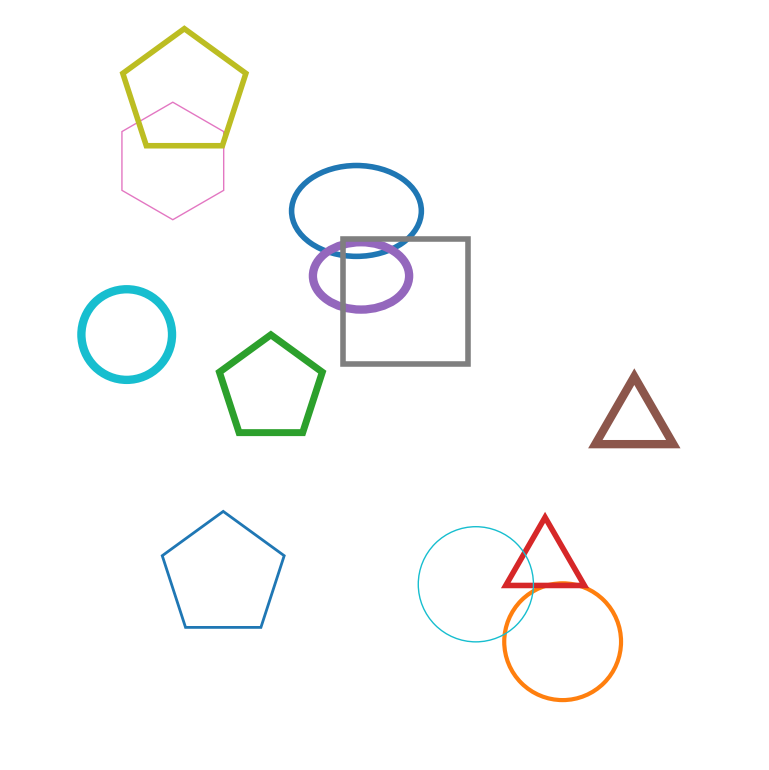[{"shape": "pentagon", "thickness": 1, "radius": 0.42, "center": [0.29, 0.253]}, {"shape": "oval", "thickness": 2, "radius": 0.42, "center": [0.463, 0.726]}, {"shape": "circle", "thickness": 1.5, "radius": 0.38, "center": [0.731, 0.167]}, {"shape": "pentagon", "thickness": 2.5, "radius": 0.35, "center": [0.352, 0.495]}, {"shape": "triangle", "thickness": 2, "radius": 0.29, "center": [0.708, 0.269]}, {"shape": "oval", "thickness": 3, "radius": 0.31, "center": [0.469, 0.642]}, {"shape": "triangle", "thickness": 3, "radius": 0.29, "center": [0.824, 0.452]}, {"shape": "hexagon", "thickness": 0.5, "radius": 0.38, "center": [0.224, 0.791]}, {"shape": "square", "thickness": 2, "radius": 0.41, "center": [0.527, 0.608]}, {"shape": "pentagon", "thickness": 2, "radius": 0.42, "center": [0.239, 0.879]}, {"shape": "circle", "thickness": 3, "radius": 0.29, "center": [0.165, 0.566]}, {"shape": "circle", "thickness": 0.5, "radius": 0.37, "center": [0.618, 0.241]}]